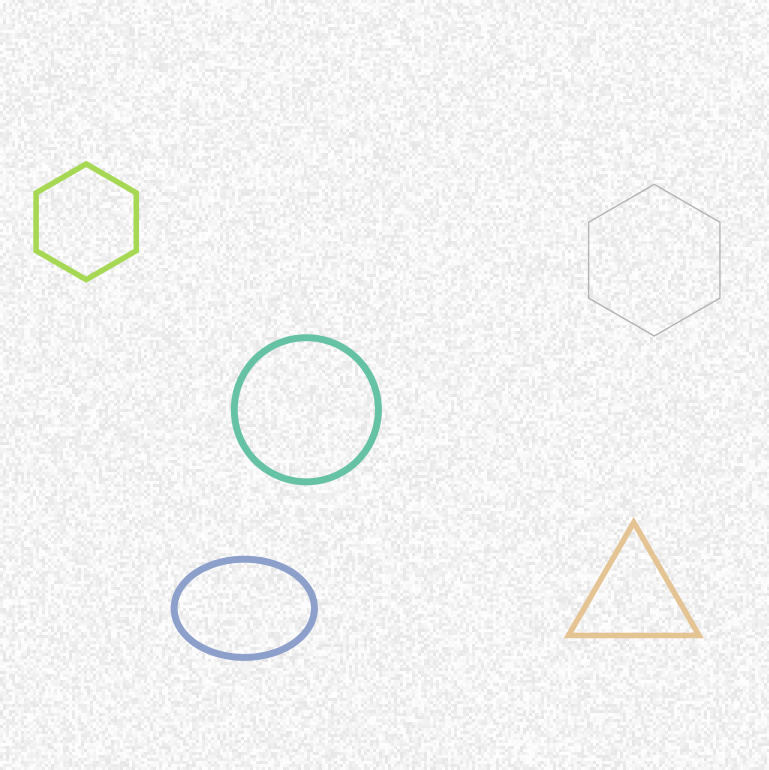[{"shape": "circle", "thickness": 2.5, "radius": 0.47, "center": [0.398, 0.468]}, {"shape": "oval", "thickness": 2.5, "radius": 0.46, "center": [0.317, 0.21]}, {"shape": "hexagon", "thickness": 2, "radius": 0.38, "center": [0.112, 0.712]}, {"shape": "triangle", "thickness": 2, "radius": 0.49, "center": [0.823, 0.224]}, {"shape": "hexagon", "thickness": 0.5, "radius": 0.49, "center": [0.85, 0.662]}]